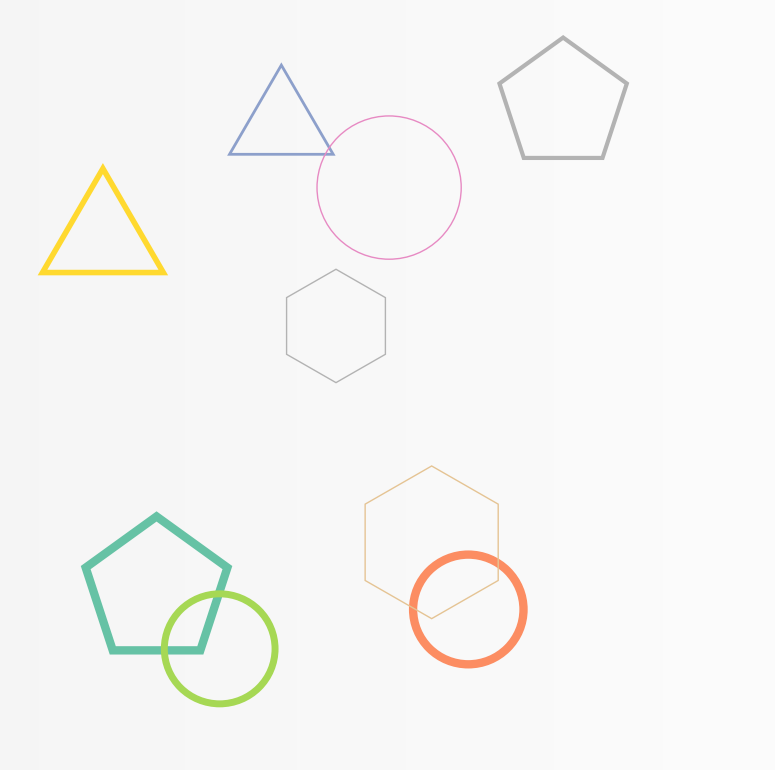[{"shape": "pentagon", "thickness": 3, "radius": 0.48, "center": [0.202, 0.233]}, {"shape": "circle", "thickness": 3, "radius": 0.36, "center": [0.604, 0.208]}, {"shape": "triangle", "thickness": 1, "radius": 0.39, "center": [0.363, 0.838]}, {"shape": "circle", "thickness": 0.5, "radius": 0.47, "center": [0.502, 0.756]}, {"shape": "circle", "thickness": 2.5, "radius": 0.36, "center": [0.283, 0.157]}, {"shape": "triangle", "thickness": 2, "radius": 0.45, "center": [0.133, 0.691]}, {"shape": "hexagon", "thickness": 0.5, "radius": 0.5, "center": [0.557, 0.296]}, {"shape": "pentagon", "thickness": 1.5, "radius": 0.43, "center": [0.727, 0.865]}, {"shape": "hexagon", "thickness": 0.5, "radius": 0.37, "center": [0.434, 0.577]}]